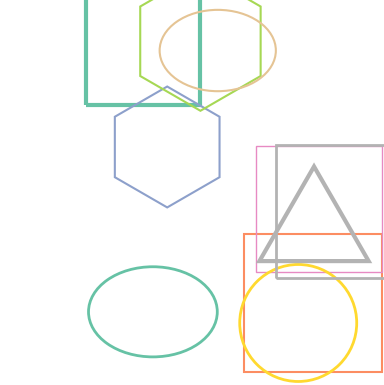[{"shape": "oval", "thickness": 2, "radius": 0.84, "center": [0.397, 0.19]}, {"shape": "square", "thickness": 3, "radius": 0.74, "center": [0.372, 0.875]}, {"shape": "square", "thickness": 1.5, "radius": 0.9, "center": [0.813, 0.213]}, {"shape": "hexagon", "thickness": 1.5, "radius": 0.79, "center": [0.434, 0.618]}, {"shape": "square", "thickness": 1, "radius": 0.82, "center": [0.829, 0.457]}, {"shape": "hexagon", "thickness": 1.5, "radius": 0.9, "center": [0.521, 0.893]}, {"shape": "circle", "thickness": 2, "radius": 0.76, "center": [0.775, 0.161]}, {"shape": "oval", "thickness": 1.5, "radius": 0.75, "center": [0.566, 0.869]}, {"shape": "square", "thickness": 2, "radius": 0.86, "center": [0.888, 0.45]}, {"shape": "triangle", "thickness": 3, "radius": 0.82, "center": [0.816, 0.404]}]